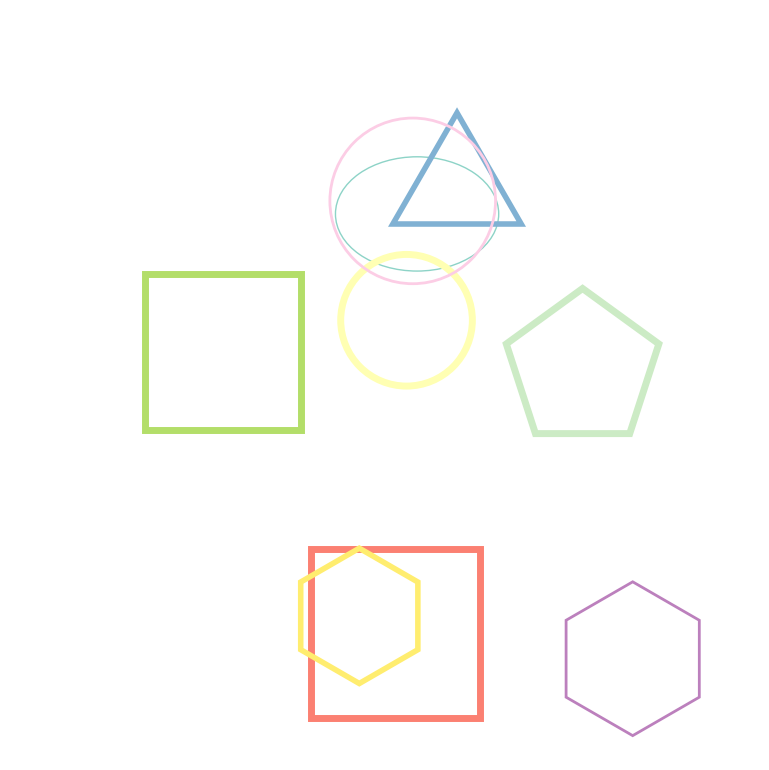[{"shape": "oval", "thickness": 0.5, "radius": 0.53, "center": [0.542, 0.722]}, {"shape": "circle", "thickness": 2.5, "radius": 0.43, "center": [0.528, 0.584]}, {"shape": "square", "thickness": 2.5, "radius": 0.55, "center": [0.514, 0.177]}, {"shape": "triangle", "thickness": 2, "radius": 0.48, "center": [0.594, 0.757]}, {"shape": "square", "thickness": 2.5, "radius": 0.5, "center": [0.29, 0.543]}, {"shape": "circle", "thickness": 1, "radius": 0.54, "center": [0.536, 0.739]}, {"shape": "hexagon", "thickness": 1, "radius": 0.5, "center": [0.822, 0.145]}, {"shape": "pentagon", "thickness": 2.5, "radius": 0.52, "center": [0.757, 0.521]}, {"shape": "hexagon", "thickness": 2, "radius": 0.44, "center": [0.467, 0.2]}]